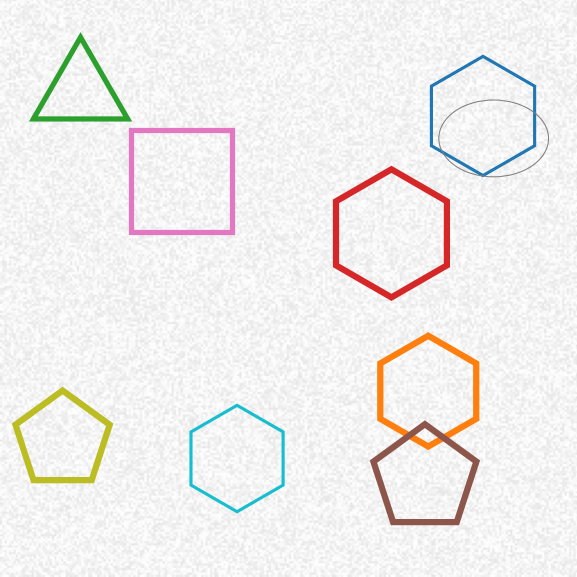[{"shape": "hexagon", "thickness": 1.5, "radius": 0.52, "center": [0.836, 0.798]}, {"shape": "hexagon", "thickness": 3, "radius": 0.48, "center": [0.742, 0.322]}, {"shape": "triangle", "thickness": 2.5, "radius": 0.47, "center": [0.139, 0.84]}, {"shape": "hexagon", "thickness": 3, "radius": 0.55, "center": [0.678, 0.595]}, {"shape": "pentagon", "thickness": 3, "radius": 0.47, "center": [0.736, 0.171]}, {"shape": "square", "thickness": 2.5, "radius": 0.44, "center": [0.314, 0.686]}, {"shape": "oval", "thickness": 0.5, "radius": 0.47, "center": [0.855, 0.759]}, {"shape": "pentagon", "thickness": 3, "radius": 0.43, "center": [0.108, 0.237]}, {"shape": "hexagon", "thickness": 1.5, "radius": 0.46, "center": [0.41, 0.205]}]